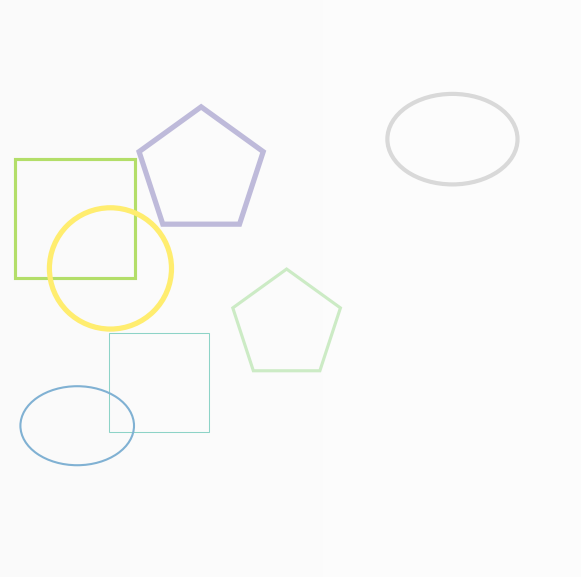[{"shape": "square", "thickness": 0.5, "radius": 0.43, "center": [0.273, 0.337]}, {"shape": "pentagon", "thickness": 2.5, "radius": 0.56, "center": [0.346, 0.702]}, {"shape": "oval", "thickness": 1, "radius": 0.49, "center": [0.133, 0.262]}, {"shape": "square", "thickness": 1.5, "radius": 0.51, "center": [0.129, 0.621]}, {"shape": "oval", "thickness": 2, "radius": 0.56, "center": [0.778, 0.758]}, {"shape": "pentagon", "thickness": 1.5, "radius": 0.49, "center": [0.493, 0.436]}, {"shape": "circle", "thickness": 2.5, "radius": 0.53, "center": [0.19, 0.534]}]